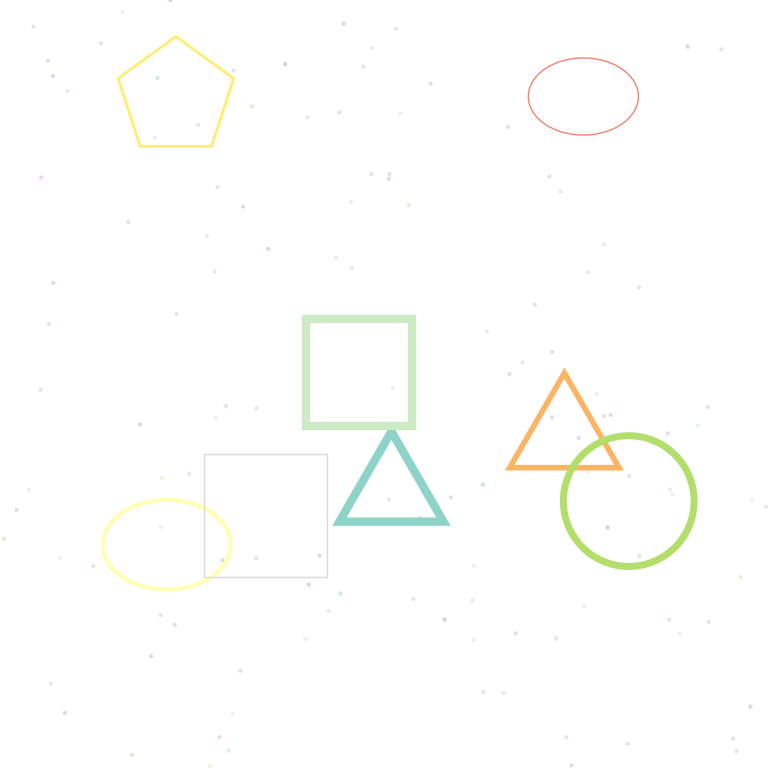[{"shape": "triangle", "thickness": 3, "radius": 0.39, "center": [0.508, 0.362]}, {"shape": "oval", "thickness": 1.5, "radius": 0.42, "center": [0.217, 0.293]}, {"shape": "oval", "thickness": 0.5, "radius": 0.36, "center": [0.758, 0.875]}, {"shape": "triangle", "thickness": 2, "radius": 0.41, "center": [0.733, 0.434]}, {"shape": "circle", "thickness": 2.5, "radius": 0.42, "center": [0.817, 0.349]}, {"shape": "square", "thickness": 0.5, "radius": 0.4, "center": [0.345, 0.33]}, {"shape": "square", "thickness": 3, "radius": 0.35, "center": [0.466, 0.516]}, {"shape": "pentagon", "thickness": 1, "radius": 0.39, "center": [0.228, 0.874]}]